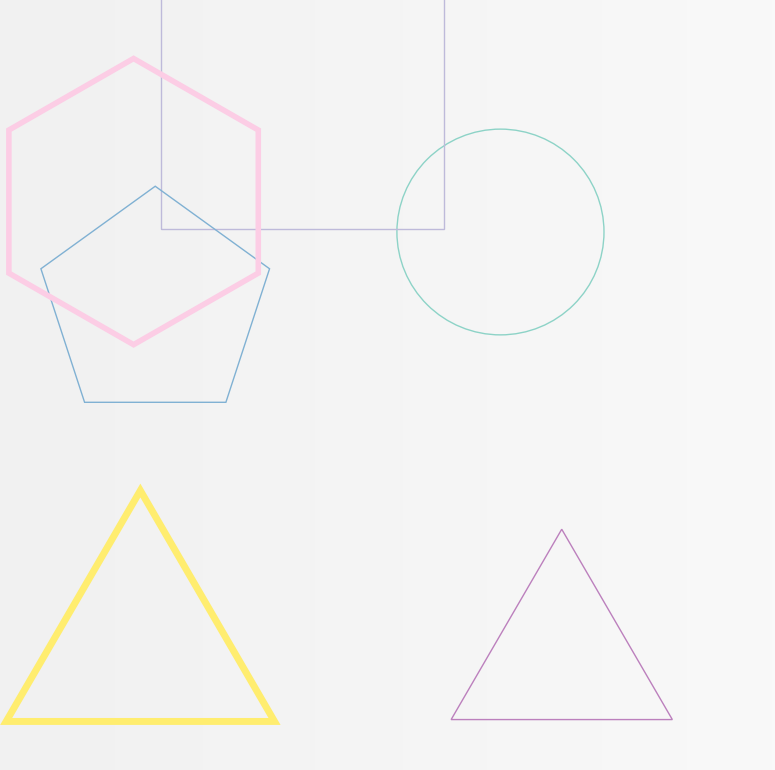[{"shape": "circle", "thickness": 0.5, "radius": 0.67, "center": [0.646, 0.699]}, {"shape": "square", "thickness": 0.5, "radius": 0.91, "center": [0.391, 0.885]}, {"shape": "pentagon", "thickness": 0.5, "radius": 0.78, "center": [0.2, 0.603]}, {"shape": "hexagon", "thickness": 2, "radius": 0.93, "center": [0.172, 0.738]}, {"shape": "triangle", "thickness": 0.5, "radius": 0.82, "center": [0.725, 0.148]}, {"shape": "triangle", "thickness": 2.5, "radius": 1.0, "center": [0.181, 0.163]}]